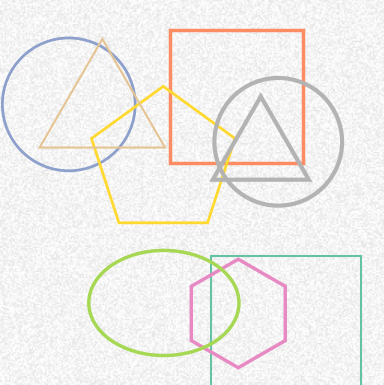[{"shape": "square", "thickness": 1.5, "radius": 0.97, "center": [0.742, 0.142]}, {"shape": "square", "thickness": 2.5, "radius": 0.87, "center": [0.614, 0.749]}, {"shape": "circle", "thickness": 2, "radius": 0.86, "center": [0.179, 0.729]}, {"shape": "hexagon", "thickness": 2.5, "radius": 0.7, "center": [0.619, 0.186]}, {"shape": "oval", "thickness": 2.5, "radius": 0.98, "center": [0.426, 0.213]}, {"shape": "pentagon", "thickness": 2, "radius": 0.98, "center": [0.424, 0.58]}, {"shape": "triangle", "thickness": 1.5, "radius": 0.94, "center": [0.266, 0.711]}, {"shape": "triangle", "thickness": 3, "radius": 0.72, "center": [0.677, 0.605]}, {"shape": "circle", "thickness": 3, "radius": 0.83, "center": [0.723, 0.632]}]